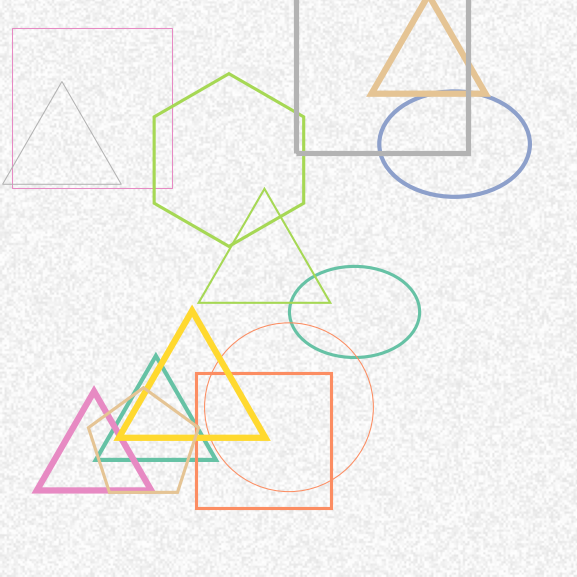[{"shape": "triangle", "thickness": 2, "radius": 0.6, "center": [0.27, 0.263]}, {"shape": "oval", "thickness": 1.5, "radius": 0.56, "center": [0.614, 0.459]}, {"shape": "circle", "thickness": 0.5, "radius": 0.73, "center": [0.5, 0.294]}, {"shape": "square", "thickness": 1.5, "radius": 0.59, "center": [0.456, 0.236]}, {"shape": "oval", "thickness": 2, "radius": 0.65, "center": [0.787, 0.75]}, {"shape": "square", "thickness": 0.5, "radius": 0.69, "center": [0.16, 0.812]}, {"shape": "triangle", "thickness": 3, "radius": 0.57, "center": [0.163, 0.207]}, {"shape": "hexagon", "thickness": 1.5, "radius": 0.75, "center": [0.396, 0.722]}, {"shape": "triangle", "thickness": 1, "radius": 0.66, "center": [0.458, 0.541]}, {"shape": "triangle", "thickness": 3, "radius": 0.73, "center": [0.333, 0.314]}, {"shape": "pentagon", "thickness": 1.5, "radius": 0.5, "center": [0.248, 0.228]}, {"shape": "triangle", "thickness": 3, "radius": 0.57, "center": [0.742, 0.894]}, {"shape": "triangle", "thickness": 0.5, "radius": 0.59, "center": [0.107, 0.739]}, {"shape": "square", "thickness": 2.5, "radius": 0.75, "center": [0.661, 0.883]}]